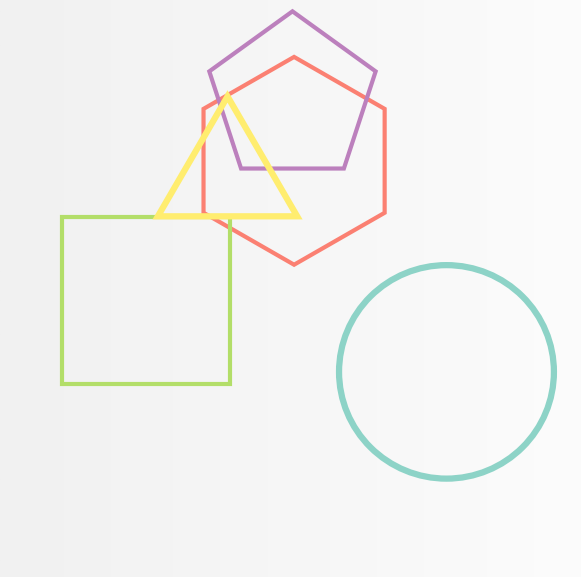[{"shape": "circle", "thickness": 3, "radius": 0.92, "center": [0.768, 0.355]}, {"shape": "hexagon", "thickness": 2, "radius": 0.9, "center": [0.506, 0.721]}, {"shape": "square", "thickness": 2, "radius": 0.72, "center": [0.251, 0.479]}, {"shape": "pentagon", "thickness": 2, "radius": 0.75, "center": [0.503, 0.829]}, {"shape": "triangle", "thickness": 3, "radius": 0.69, "center": [0.391, 0.694]}]